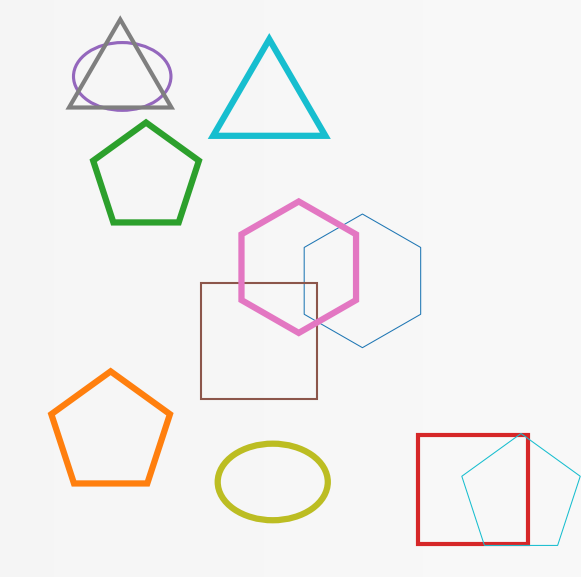[{"shape": "hexagon", "thickness": 0.5, "radius": 0.58, "center": [0.624, 0.513]}, {"shape": "pentagon", "thickness": 3, "radius": 0.54, "center": [0.19, 0.249]}, {"shape": "pentagon", "thickness": 3, "radius": 0.48, "center": [0.251, 0.691]}, {"shape": "square", "thickness": 2, "radius": 0.47, "center": [0.814, 0.151]}, {"shape": "oval", "thickness": 1.5, "radius": 0.42, "center": [0.21, 0.867]}, {"shape": "square", "thickness": 1, "radius": 0.5, "center": [0.446, 0.408]}, {"shape": "hexagon", "thickness": 3, "radius": 0.57, "center": [0.514, 0.536]}, {"shape": "triangle", "thickness": 2, "radius": 0.51, "center": [0.207, 0.864]}, {"shape": "oval", "thickness": 3, "radius": 0.47, "center": [0.469, 0.165]}, {"shape": "pentagon", "thickness": 0.5, "radius": 0.54, "center": [0.896, 0.141]}, {"shape": "triangle", "thickness": 3, "radius": 0.56, "center": [0.463, 0.82]}]